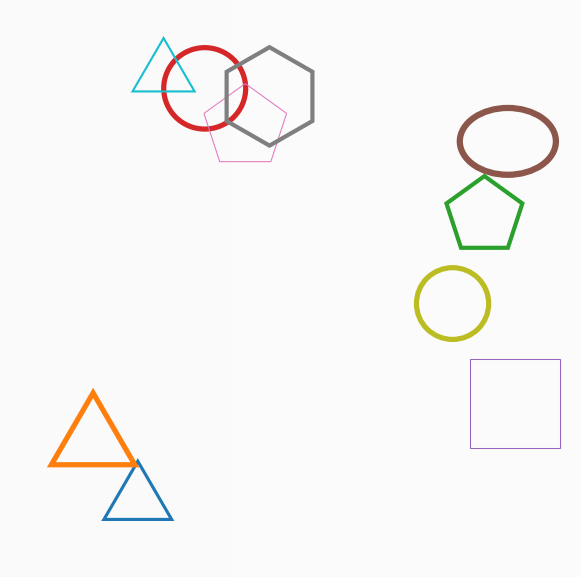[{"shape": "triangle", "thickness": 1.5, "radius": 0.34, "center": [0.237, 0.133]}, {"shape": "triangle", "thickness": 2.5, "radius": 0.41, "center": [0.16, 0.236]}, {"shape": "pentagon", "thickness": 2, "radius": 0.34, "center": [0.833, 0.626]}, {"shape": "circle", "thickness": 2.5, "radius": 0.35, "center": [0.352, 0.846]}, {"shape": "square", "thickness": 0.5, "radius": 0.39, "center": [0.886, 0.3]}, {"shape": "oval", "thickness": 3, "radius": 0.41, "center": [0.874, 0.754]}, {"shape": "pentagon", "thickness": 0.5, "radius": 0.37, "center": [0.422, 0.78]}, {"shape": "hexagon", "thickness": 2, "radius": 0.43, "center": [0.464, 0.832]}, {"shape": "circle", "thickness": 2.5, "radius": 0.31, "center": [0.779, 0.474]}, {"shape": "triangle", "thickness": 1, "radius": 0.31, "center": [0.281, 0.872]}]